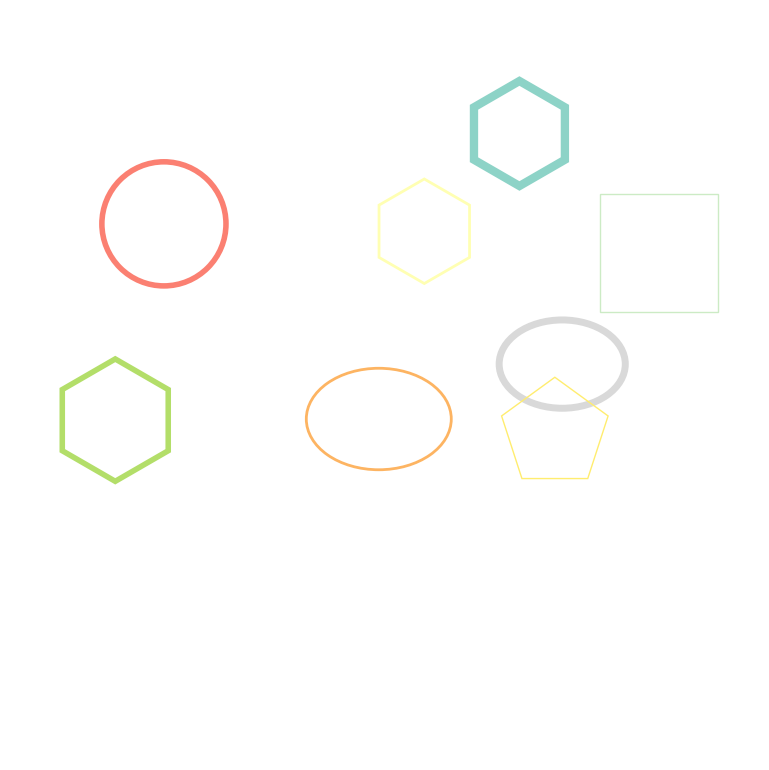[{"shape": "hexagon", "thickness": 3, "radius": 0.34, "center": [0.675, 0.827]}, {"shape": "hexagon", "thickness": 1, "radius": 0.34, "center": [0.551, 0.7]}, {"shape": "circle", "thickness": 2, "radius": 0.4, "center": [0.213, 0.709]}, {"shape": "oval", "thickness": 1, "radius": 0.47, "center": [0.492, 0.456]}, {"shape": "hexagon", "thickness": 2, "radius": 0.4, "center": [0.15, 0.454]}, {"shape": "oval", "thickness": 2.5, "radius": 0.41, "center": [0.73, 0.527]}, {"shape": "square", "thickness": 0.5, "radius": 0.38, "center": [0.856, 0.672]}, {"shape": "pentagon", "thickness": 0.5, "radius": 0.36, "center": [0.721, 0.437]}]